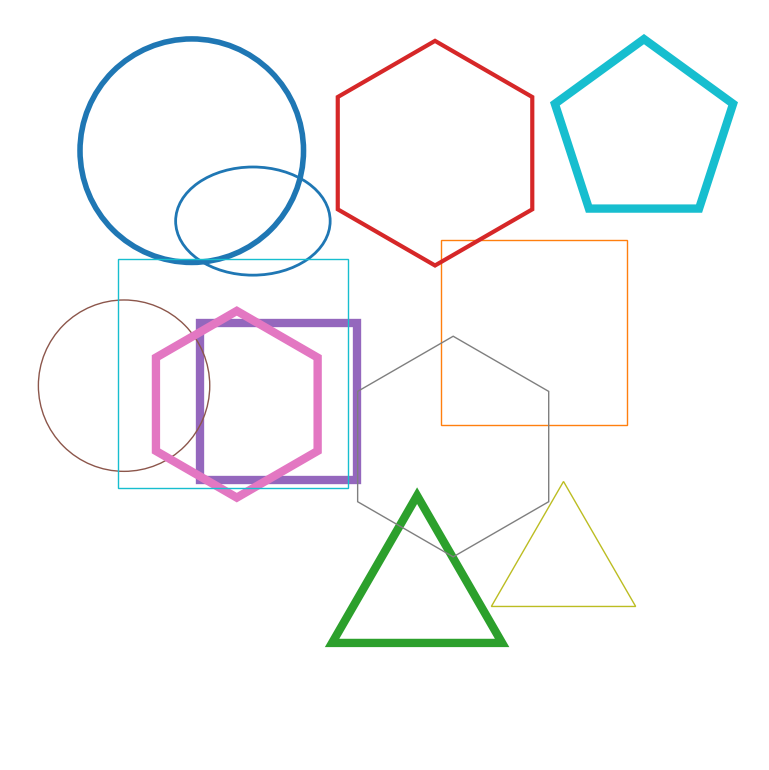[{"shape": "oval", "thickness": 1, "radius": 0.5, "center": [0.328, 0.713]}, {"shape": "circle", "thickness": 2, "radius": 0.73, "center": [0.249, 0.804]}, {"shape": "square", "thickness": 0.5, "radius": 0.6, "center": [0.694, 0.568]}, {"shape": "triangle", "thickness": 3, "radius": 0.64, "center": [0.542, 0.229]}, {"shape": "hexagon", "thickness": 1.5, "radius": 0.73, "center": [0.565, 0.801]}, {"shape": "square", "thickness": 3, "radius": 0.51, "center": [0.362, 0.479]}, {"shape": "circle", "thickness": 0.5, "radius": 0.56, "center": [0.161, 0.499]}, {"shape": "hexagon", "thickness": 3, "radius": 0.61, "center": [0.308, 0.475]}, {"shape": "hexagon", "thickness": 0.5, "radius": 0.72, "center": [0.589, 0.42]}, {"shape": "triangle", "thickness": 0.5, "radius": 0.54, "center": [0.732, 0.266]}, {"shape": "pentagon", "thickness": 3, "radius": 0.61, "center": [0.836, 0.828]}, {"shape": "square", "thickness": 0.5, "radius": 0.74, "center": [0.303, 0.515]}]